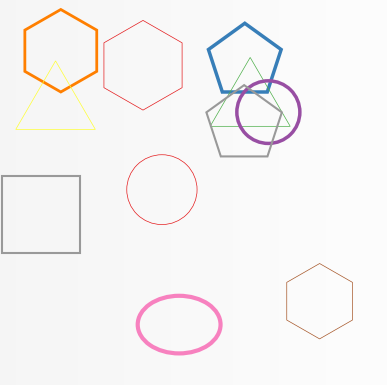[{"shape": "hexagon", "thickness": 0.5, "radius": 0.58, "center": [0.369, 0.831]}, {"shape": "circle", "thickness": 0.5, "radius": 0.45, "center": [0.418, 0.507]}, {"shape": "pentagon", "thickness": 2.5, "radius": 0.49, "center": [0.632, 0.841]}, {"shape": "triangle", "thickness": 0.5, "radius": 0.6, "center": [0.646, 0.732]}, {"shape": "circle", "thickness": 2.5, "radius": 0.41, "center": [0.693, 0.709]}, {"shape": "hexagon", "thickness": 2, "radius": 0.54, "center": [0.157, 0.868]}, {"shape": "triangle", "thickness": 0.5, "radius": 0.59, "center": [0.143, 0.723]}, {"shape": "hexagon", "thickness": 0.5, "radius": 0.49, "center": [0.825, 0.218]}, {"shape": "oval", "thickness": 3, "radius": 0.53, "center": [0.462, 0.157]}, {"shape": "pentagon", "thickness": 1.5, "radius": 0.51, "center": [0.63, 0.677]}, {"shape": "square", "thickness": 1.5, "radius": 0.5, "center": [0.107, 0.443]}]